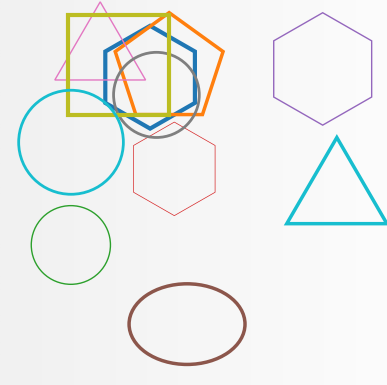[{"shape": "hexagon", "thickness": 3, "radius": 0.67, "center": [0.387, 0.799]}, {"shape": "pentagon", "thickness": 2.5, "radius": 0.73, "center": [0.437, 0.821]}, {"shape": "circle", "thickness": 1, "radius": 0.51, "center": [0.183, 0.364]}, {"shape": "hexagon", "thickness": 0.5, "radius": 0.61, "center": [0.45, 0.561]}, {"shape": "hexagon", "thickness": 1, "radius": 0.73, "center": [0.833, 0.821]}, {"shape": "oval", "thickness": 2.5, "radius": 0.75, "center": [0.483, 0.158]}, {"shape": "triangle", "thickness": 1, "radius": 0.68, "center": [0.259, 0.86]}, {"shape": "circle", "thickness": 2, "radius": 0.55, "center": [0.404, 0.753]}, {"shape": "square", "thickness": 3, "radius": 0.65, "center": [0.306, 0.831]}, {"shape": "circle", "thickness": 2, "radius": 0.68, "center": [0.183, 0.63]}, {"shape": "triangle", "thickness": 2.5, "radius": 0.75, "center": [0.869, 0.494]}]